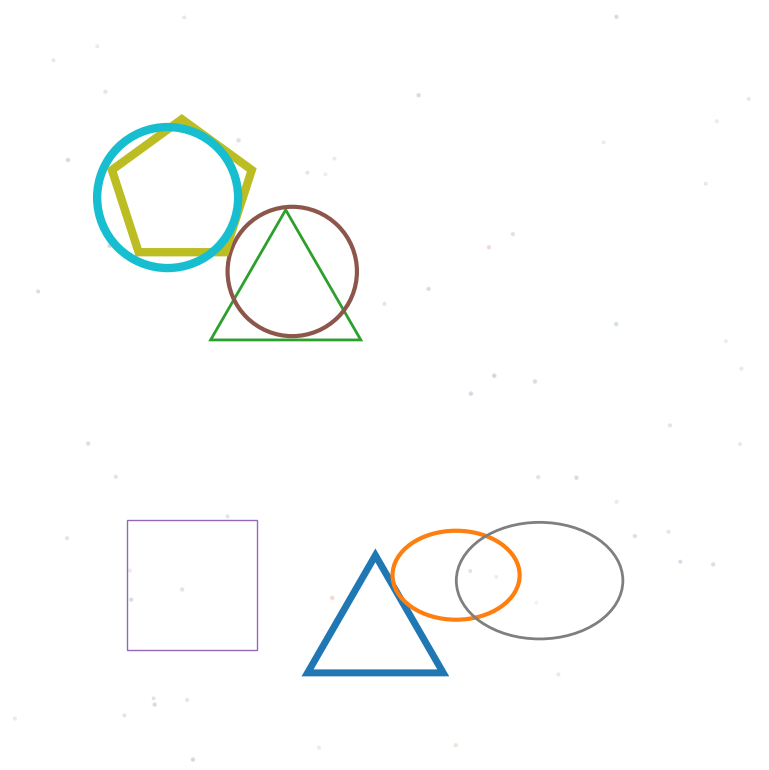[{"shape": "triangle", "thickness": 2.5, "radius": 0.51, "center": [0.488, 0.177]}, {"shape": "oval", "thickness": 1.5, "radius": 0.41, "center": [0.592, 0.253]}, {"shape": "triangle", "thickness": 1, "radius": 0.56, "center": [0.371, 0.615]}, {"shape": "square", "thickness": 0.5, "radius": 0.42, "center": [0.249, 0.24]}, {"shape": "circle", "thickness": 1.5, "radius": 0.42, "center": [0.38, 0.647]}, {"shape": "oval", "thickness": 1, "radius": 0.54, "center": [0.701, 0.246]}, {"shape": "pentagon", "thickness": 3, "radius": 0.48, "center": [0.236, 0.75]}, {"shape": "circle", "thickness": 3, "radius": 0.46, "center": [0.218, 0.743]}]